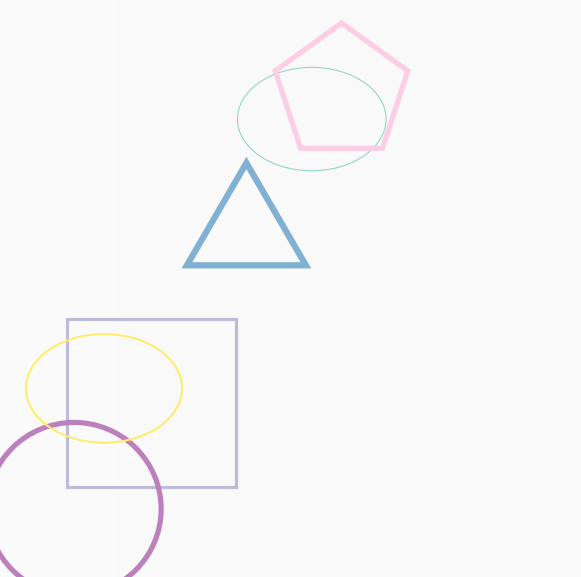[{"shape": "oval", "thickness": 0.5, "radius": 0.64, "center": [0.536, 0.793]}, {"shape": "square", "thickness": 1.5, "radius": 0.73, "center": [0.261, 0.302]}, {"shape": "triangle", "thickness": 3, "radius": 0.59, "center": [0.424, 0.599]}, {"shape": "pentagon", "thickness": 2.5, "radius": 0.6, "center": [0.588, 0.839]}, {"shape": "circle", "thickness": 2.5, "radius": 0.75, "center": [0.127, 0.118]}, {"shape": "oval", "thickness": 1, "radius": 0.67, "center": [0.179, 0.327]}]